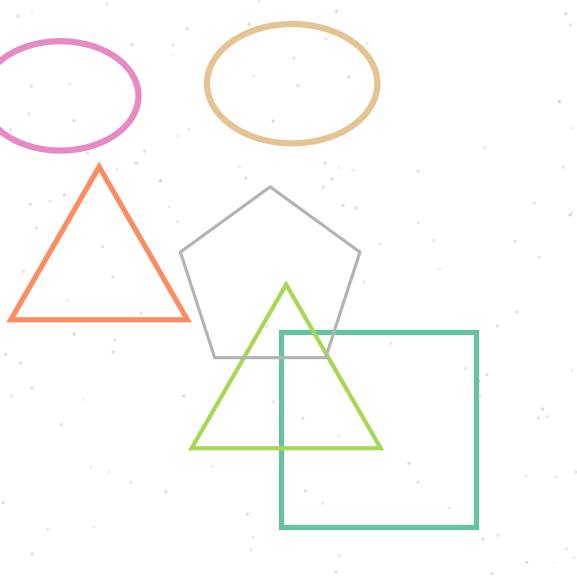[{"shape": "square", "thickness": 2.5, "radius": 0.84, "center": [0.656, 0.256]}, {"shape": "triangle", "thickness": 2.5, "radius": 0.88, "center": [0.172, 0.534]}, {"shape": "oval", "thickness": 3, "radius": 0.68, "center": [0.105, 0.833]}, {"shape": "triangle", "thickness": 2, "radius": 0.95, "center": [0.495, 0.317]}, {"shape": "oval", "thickness": 3, "radius": 0.74, "center": [0.506, 0.854]}, {"shape": "pentagon", "thickness": 1.5, "radius": 0.82, "center": [0.468, 0.512]}]